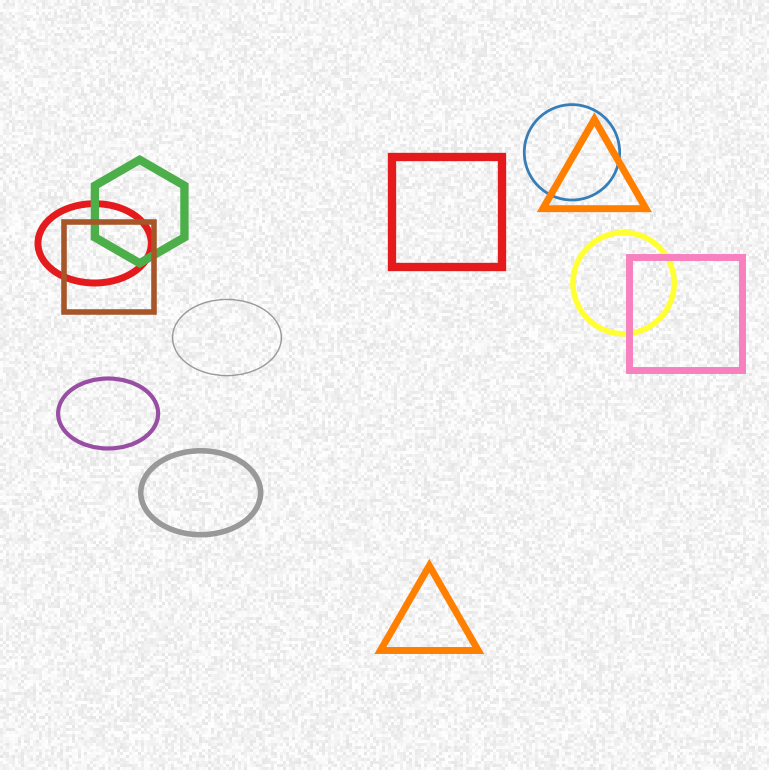[{"shape": "square", "thickness": 3, "radius": 0.36, "center": [0.581, 0.724]}, {"shape": "oval", "thickness": 2.5, "radius": 0.37, "center": [0.123, 0.684]}, {"shape": "circle", "thickness": 1, "radius": 0.31, "center": [0.743, 0.802]}, {"shape": "hexagon", "thickness": 3, "radius": 0.34, "center": [0.181, 0.725]}, {"shape": "oval", "thickness": 1.5, "radius": 0.32, "center": [0.14, 0.463]}, {"shape": "triangle", "thickness": 2.5, "radius": 0.39, "center": [0.772, 0.768]}, {"shape": "triangle", "thickness": 2.5, "radius": 0.37, "center": [0.558, 0.192]}, {"shape": "circle", "thickness": 2, "radius": 0.33, "center": [0.81, 0.632]}, {"shape": "square", "thickness": 2, "radius": 0.29, "center": [0.141, 0.653]}, {"shape": "square", "thickness": 2.5, "radius": 0.37, "center": [0.891, 0.593]}, {"shape": "oval", "thickness": 0.5, "radius": 0.35, "center": [0.295, 0.562]}, {"shape": "oval", "thickness": 2, "radius": 0.39, "center": [0.261, 0.36]}]